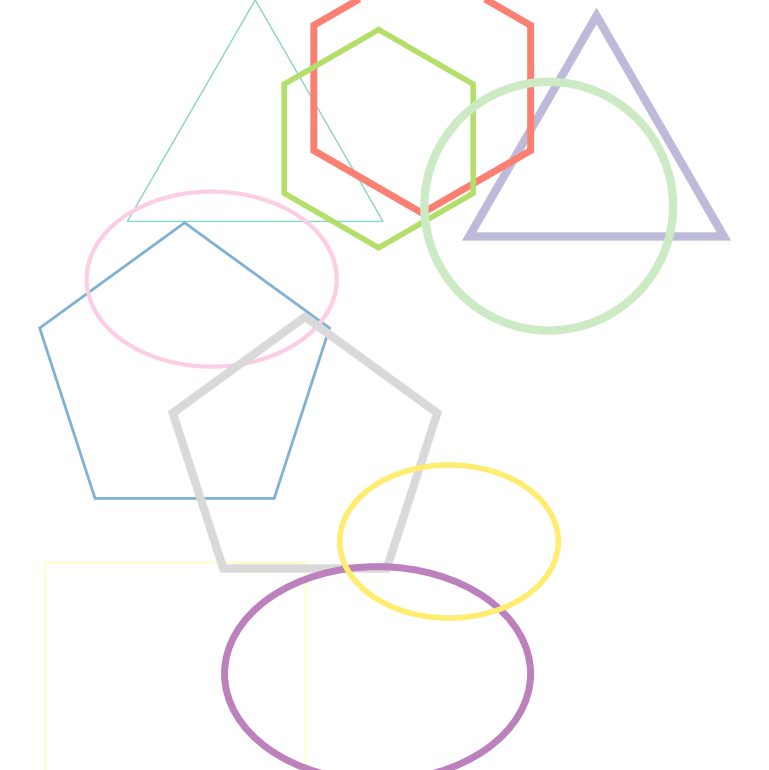[{"shape": "triangle", "thickness": 0.5, "radius": 0.96, "center": [0.331, 0.808]}, {"shape": "square", "thickness": 0.5, "radius": 0.84, "center": [0.228, 0.101]}, {"shape": "triangle", "thickness": 3, "radius": 0.96, "center": [0.775, 0.788]}, {"shape": "hexagon", "thickness": 2.5, "radius": 0.81, "center": [0.548, 0.886]}, {"shape": "pentagon", "thickness": 1, "radius": 0.99, "center": [0.24, 0.513]}, {"shape": "hexagon", "thickness": 2, "radius": 0.71, "center": [0.492, 0.82]}, {"shape": "oval", "thickness": 1.5, "radius": 0.81, "center": [0.275, 0.638]}, {"shape": "pentagon", "thickness": 3, "radius": 0.9, "center": [0.396, 0.408]}, {"shape": "oval", "thickness": 2.5, "radius": 0.99, "center": [0.49, 0.125]}, {"shape": "circle", "thickness": 3, "radius": 0.81, "center": [0.713, 0.732]}, {"shape": "oval", "thickness": 2, "radius": 0.71, "center": [0.583, 0.297]}]